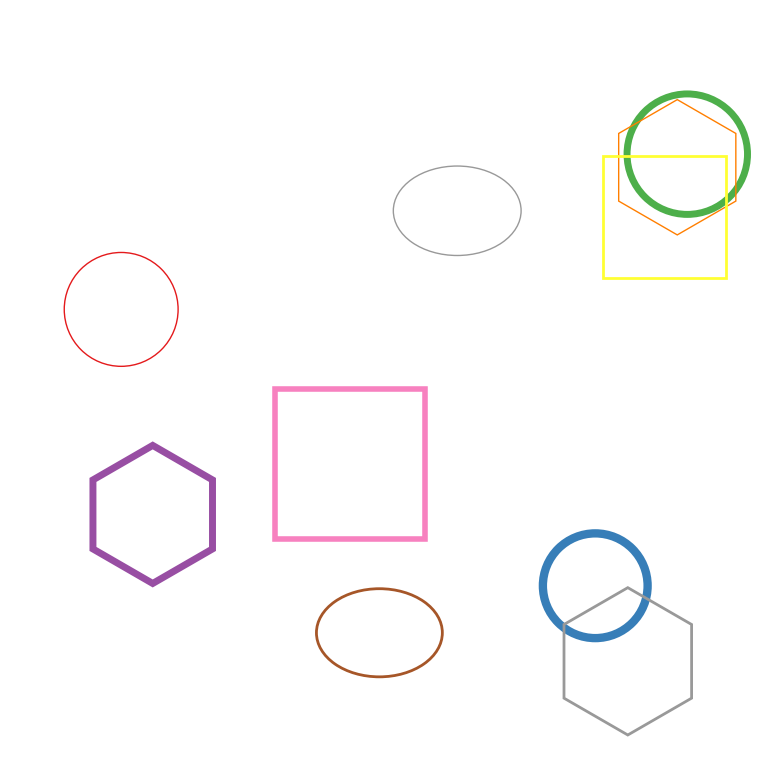[{"shape": "circle", "thickness": 0.5, "radius": 0.37, "center": [0.157, 0.598]}, {"shape": "circle", "thickness": 3, "radius": 0.34, "center": [0.773, 0.239]}, {"shape": "circle", "thickness": 2.5, "radius": 0.39, "center": [0.893, 0.8]}, {"shape": "hexagon", "thickness": 2.5, "radius": 0.45, "center": [0.198, 0.332]}, {"shape": "hexagon", "thickness": 0.5, "radius": 0.44, "center": [0.88, 0.783]}, {"shape": "square", "thickness": 1, "radius": 0.4, "center": [0.863, 0.718]}, {"shape": "oval", "thickness": 1, "radius": 0.41, "center": [0.493, 0.178]}, {"shape": "square", "thickness": 2, "radius": 0.49, "center": [0.455, 0.397]}, {"shape": "hexagon", "thickness": 1, "radius": 0.48, "center": [0.815, 0.141]}, {"shape": "oval", "thickness": 0.5, "radius": 0.41, "center": [0.594, 0.726]}]